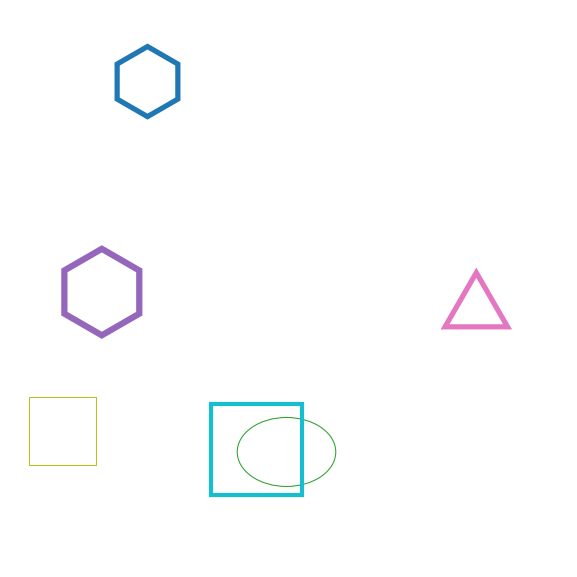[{"shape": "hexagon", "thickness": 2.5, "radius": 0.3, "center": [0.255, 0.858]}, {"shape": "oval", "thickness": 0.5, "radius": 0.43, "center": [0.496, 0.217]}, {"shape": "hexagon", "thickness": 3, "radius": 0.37, "center": [0.176, 0.493]}, {"shape": "triangle", "thickness": 2.5, "radius": 0.31, "center": [0.825, 0.464]}, {"shape": "square", "thickness": 0.5, "radius": 0.29, "center": [0.109, 0.253]}, {"shape": "square", "thickness": 2, "radius": 0.39, "center": [0.444, 0.22]}]